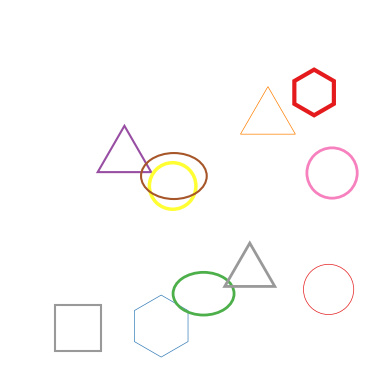[{"shape": "circle", "thickness": 0.5, "radius": 0.33, "center": [0.853, 0.248]}, {"shape": "hexagon", "thickness": 3, "radius": 0.3, "center": [0.816, 0.76]}, {"shape": "hexagon", "thickness": 0.5, "radius": 0.4, "center": [0.419, 0.153]}, {"shape": "oval", "thickness": 2, "radius": 0.4, "center": [0.529, 0.237]}, {"shape": "triangle", "thickness": 1.5, "radius": 0.4, "center": [0.323, 0.593]}, {"shape": "triangle", "thickness": 0.5, "radius": 0.41, "center": [0.696, 0.693]}, {"shape": "circle", "thickness": 2.5, "radius": 0.3, "center": [0.448, 0.517]}, {"shape": "oval", "thickness": 1.5, "radius": 0.43, "center": [0.452, 0.543]}, {"shape": "circle", "thickness": 2, "radius": 0.33, "center": [0.862, 0.551]}, {"shape": "square", "thickness": 1.5, "radius": 0.3, "center": [0.203, 0.149]}, {"shape": "triangle", "thickness": 2, "radius": 0.38, "center": [0.649, 0.294]}]